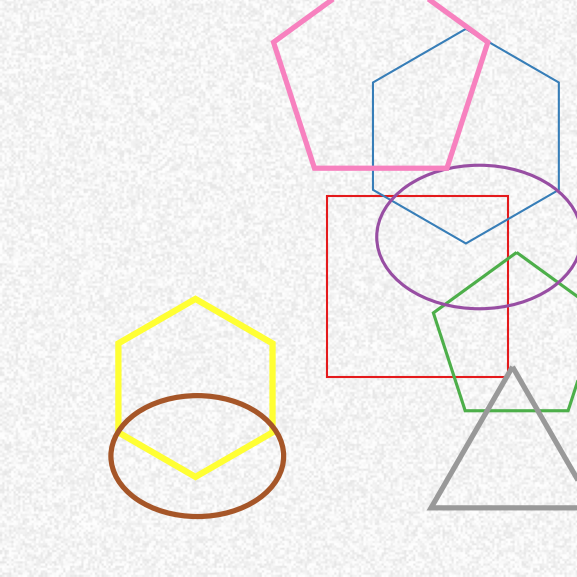[{"shape": "square", "thickness": 1, "radius": 0.79, "center": [0.723, 0.503]}, {"shape": "hexagon", "thickness": 1, "radius": 0.93, "center": [0.807, 0.763]}, {"shape": "pentagon", "thickness": 1.5, "radius": 0.76, "center": [0.895, 0.411]}, {"shape": "oval", "thickness": 1.5, "radius": 0.89, "center": [0.83, 0.589]}, {"shape": "hexagon", "thickness": 3, "radius": 0.77, "center": [0.338, 0.327]}, {"shape": "oval", "thickness": 2.5, "radius": 0.75, "center": [0.342, 0.209]}, {"shape": "pentagon", "thickness": 2.5, "radius": 0.98, "center": [0.659, 0.866]}, {"shape": "triangle", "thickness": 2.5, "radius": 0.81, "center": [0.887, 0.201]}]